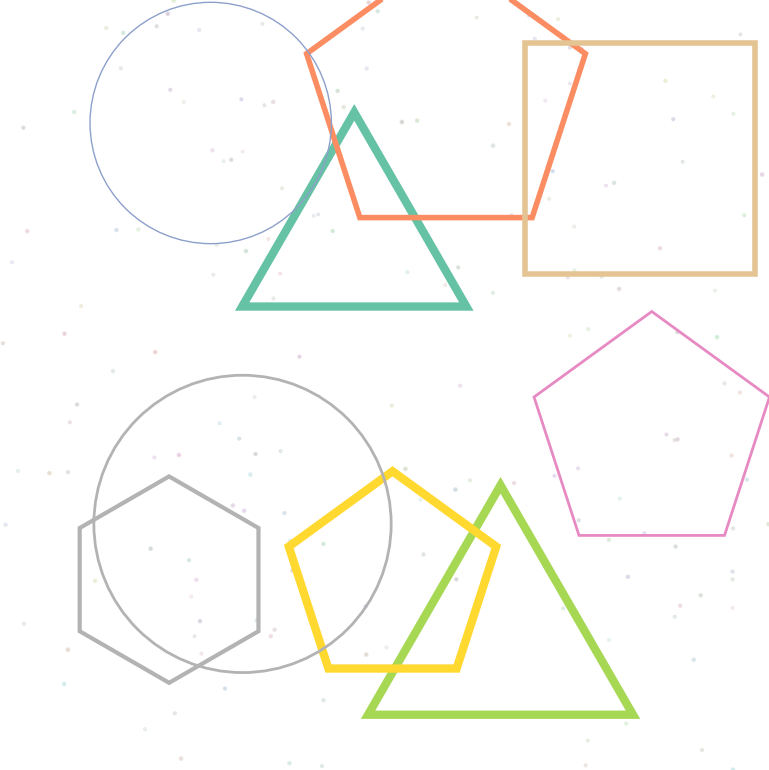[{"shape": "triangle", "thickness": 3, "radius": 0.84, "center": [0.46, 0.686]}, {"shape": "pentagon", "thickness": 2, "radius": 0.95, "center": [0.579, 0.871]}, {"shape": "circle", "thickness": 0.5, "radius": 0.78, "center": [0.274, 0.84]}, {"shape": "pentagon", "thickness": 1, "radius": 0.8, "center": [0.846, 0.435]}, {"shape": "triangle", "thickness": 3, "radius": 0.99, "center": [0.65, 0.171]}, {"shape": "pentagon", "thickness": 3, "radius": 0.71, "center": [0.51, 0.246]}, {"shape": "square", "thickness": 2, "radius": 0.75, "center": [0.831, 0.794]}, {"shape": "circle", "thickness": 1, "radius": 0.97, "center": [0.315, 0.32]}, {"shape": "hexagon", "thickness": 1.5, "radius": 0.67, "center": [0.22, 0.247]}]